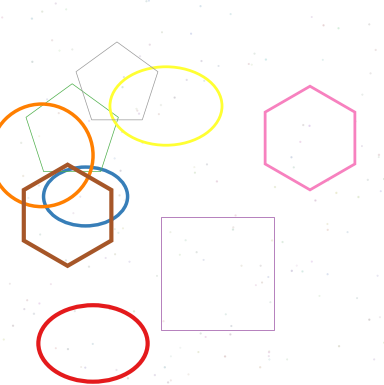[{"shape": "oval", "thickness": 3, "radius": 0.71, "center": [0.242, 0.108]}, {"shape": "oval", "thickness": 2.5, "radius": 0.55, "center": [0.222, 0.49]}, {"shape": "pentagon", "thickness": 0.5, "radius": 0.63, "center": [0.187, 0.656]}, {"shape": "square", "thickness": 0.5, "radius": 0.73, "center": [0.564, 0.29]}, {"shape": "circle", "thickness": 2.5, "radius": 0.67, "center": [0.108, 0.596]}, {"shape": "oval", "thickness": 2, "radius": 0.73, "center": [0.431, 0.725]}, {"shape": "hexagon", "thickness": 3, "radius": 0.66, "center": [0.176, 0.441]}, {"shape": "hexagon", "thickness": 2, "radius": 0.67, "center": [0.805, 0.641]}, {"shape": "pentagon", "thickness": 0.5, "radius": 0.56, "center": [0.304, 0.779]}]